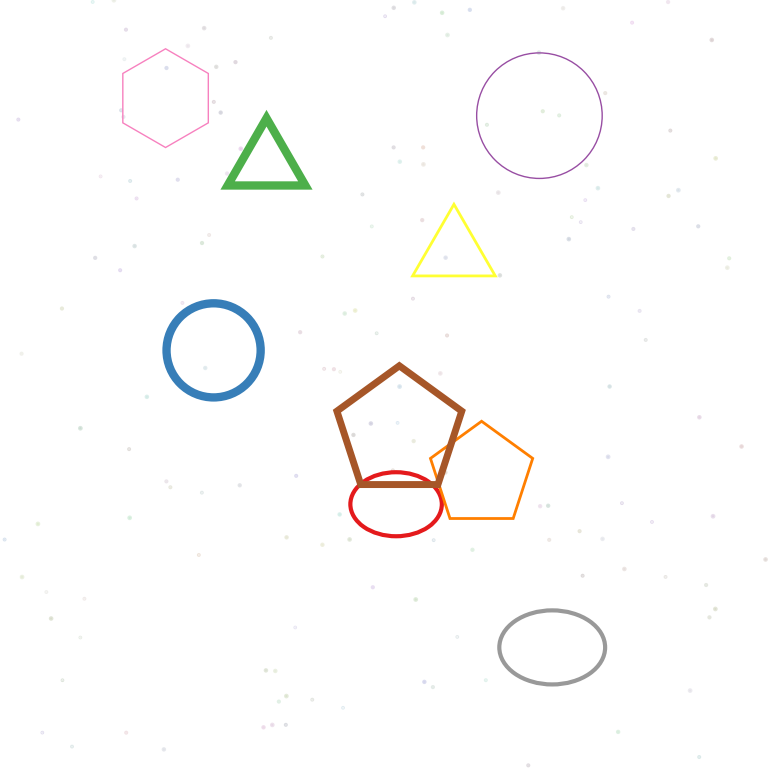[{"shape": "oval", "thickness": 1.5, "radius": 0.3, "center": [0.514, 0.345]}, {"shape": "circle", "thickness": 3, "radius": 0.31, "center": [0.277, 0.545]}, {"shape": "triangle", "thickness": 3, "radius": 0.29, "center": [0.346, 0.788]}, {"shape": "circle", "thickness": 0.5, "radius": 0.41, "center": [0.701, 0.85]}, {"shape": "pentagon", "thickness": 1, "radius": 0.35, "center": [0.625, 0.383]}, {"shape": "triangle", "thickness": 1, "radius": 0.31, "center": [0.59, 0.673]}, {"shape": "pentagon", "thickness": 2.5, "radius": 0.43, "center": [0.519, 0.44]}, {"shape": "hexagon", "thickness": 0.5, "radius": 0.32, "center": [0.215, 0.873]}, {"shape": "oval", "thickness": 1.5, "radius": 0.34, "center": [0.717, 0.159]}]